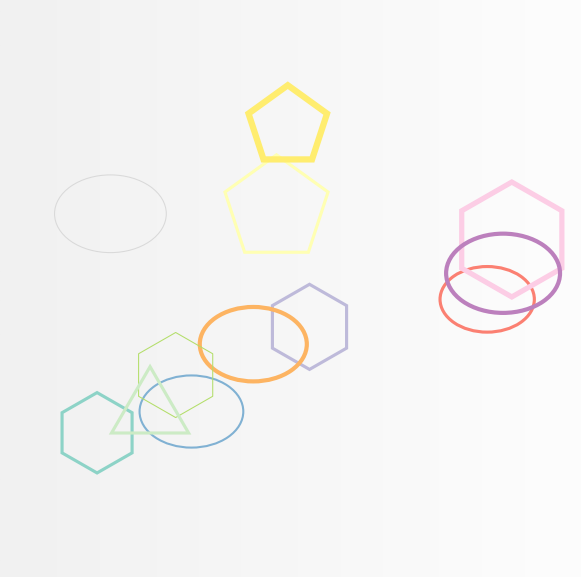[{"shape": "hexagon", "thickness": 1.5, "radius": 0.35, "center": [0.167, 0.25]}, {"shape": "pentagon", "thickness": 1.5, "radius": 0.47, "center": [0.476, 0.638]}, {"shape": "hexagon", "thickness": 1.5, "radius": 0.37, "center": [0.532, 0.433]}, {"shape": "oval", "thickness": 1.5, "radius": 0.41, "center": [0.838, 0.481]}, {"shape": "oval", "thickness": 1, "radius": 0.45, "center": [0.329, 0.287]}, {"shape": "oval", "thickness": 2, "radius": 0.46, "center": [0.436, 0.403]}, {"shape": "hexagon", "thickness": 0.5, "radius": 0.37, "center": [0.302, 0.35]}, {"shape": "hexagon", "thickness": 2.5, "radius": 0.5, "center": [0.881, 0.584]}, {"shape": "oval", "thickness": 0.5, "radius": 0.48, "center": [0.19, 0.629]}, {"shape": "oval", "thickness": 2, "radius": 0.49, "center": [0.866, 0.526]}, {"shape": "triangle", "thickness": 1.5, "radius": 0.38, "center": [0.258, 0.288]}, {"shape": "pentagon", "thickness": 3, "radius": 0.36, "center": [0.495, 0.781]}]